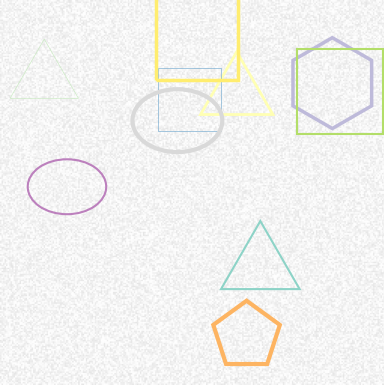[{"shape": "triangle", "thickness": 1.5, "radius": 0.59, "center": [0.676, 0.308]}, {"shape": "triangle", "thickness": 2, "radius": 0.54, "center": [0.615, 0.757]}, {"shape": "hexagon", "thickness": 2.5, "radius": 0.59, "center": [0.863, 0.784]}, {"shape": "square", "thickness": 0.5, "radius": 0.41, "center": [0.492, 0.741]}, {"shape": "pentagon", "thickness": 3, "radius": 0.45, "center": [0.64, 0.128]}, {"shape": "square", "thickness": 1.5, "radius": 0.56, "center": [0.884, 0.762]}, {"shape": "oval", "thickness": 3, "radius": 0.58, "center": [0.461, 0.687]}, {"shape": "oval", "thickness": 1.5, "radius": 0.51, "center": [0.174, 0.515]}, {"shape": "triangle", "thickness": 0.5, "radius": 0.51, "center": [0.115, 0.796]}, {"shape": "square", "thickness": 2.5, "radius": 0.53, "center": [0.512, 0.897]}]